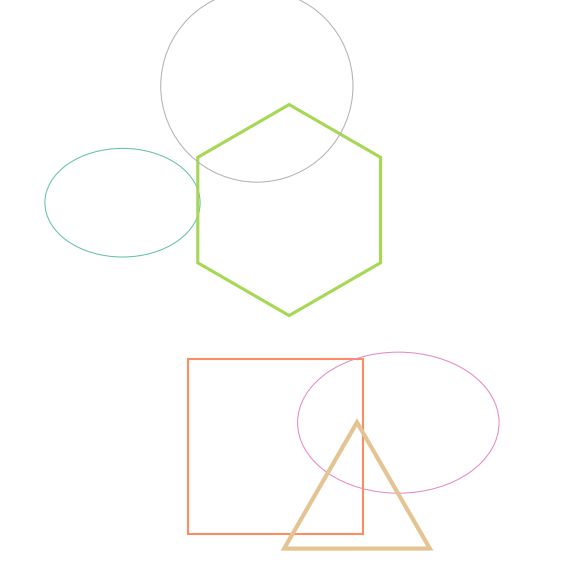[{"shape": "oval", "thickness": 0.5, "radius": 0.67, "center": [0.212, 0.648]}, {"shape": "square", "thickness": 1, "radius": 0.76, "center": [0.478, 0.226]}, {"shape": "oval", "thickness": 0.5, "radius": 0.87, "center": [0.69, 0.267]}, {"shape": "hexagon", "thickness": 1.5, "radius": 0.91, "center": [0.501, 0.635]}, {"shape": "triangle", "thickness": 2, "radius": 0.73, "center": [0.618, 0.122]}, {"shape": "circle", "thickness": 0.5, "radius": 0.83, "center": [0.445, 0.85]}]